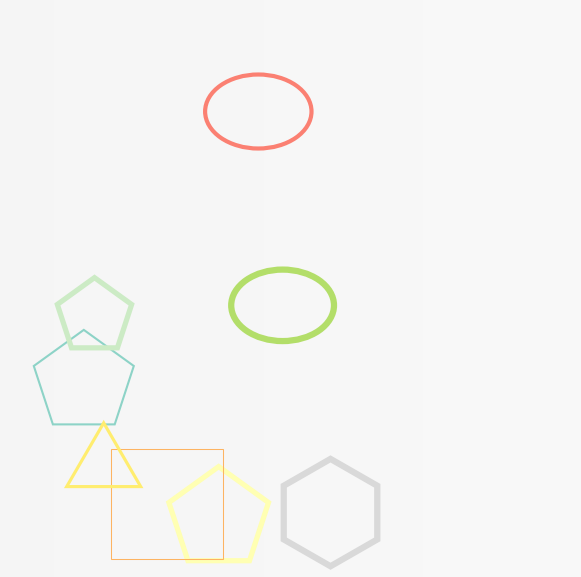[{"shape": "pentagon", "thickness": 1, "radius": 0.45, "center": [0.144, 0.337]}, {"shape": "pentagon", "thickness": 2.5, "radius": 0.45, "center": [0.376, 0.101]}, {"shape": "oval", "thickness": 2, "radius": 0.46, "center": [0.444, 0.806]}, {"shape": "square", "thickness": 0.5, "radius": 0.48, "center": [0.287, 0.126]}, {"shape": "oval", "thickness": 3, "radius": 0.44, "center": [0.486, 0.47]}, {"shape": "hexagon", "thickness": 3, "radius": 0.46, "center": [0.569, 0.112]}, {"shape": "pentagon", "thickness": 2.5, "radius": 0.34, "center": [0.163, 0.451]}, {"shape": "triangle", "thickness": 1.5, "radius": 0.37, "center": [0.178, 0.193]}]